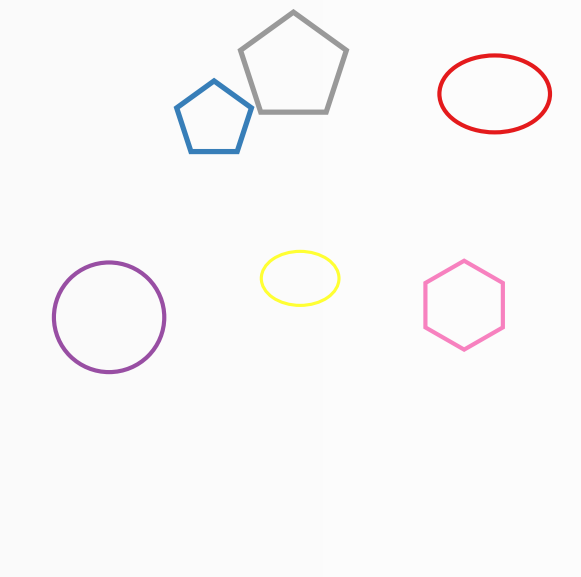[{"shape": "oval", "thickness": 2, "radius": 0.48, "center": [0.851, 0.837]}, {"shape": "pentagon", "thickness": 2.5, "radius": 0.34, "center": [0.368, 0.791]}, {"shape": "circle", "thickness": 2, "radius": 0.47, "center": [0.188, 0.45]}, {"shape": "oval", "thickness": 1.5, "radius": 0.33, "center": [0.516, 0.517]}, {"shape": "hexagon", "thickness": 2, "radius": 0.38, "center": [0.799, 0.471]}, {"shape": "pentagon", "thickness": 2.5, "radius": 0.48, "center": [0.505, 0.882]}]